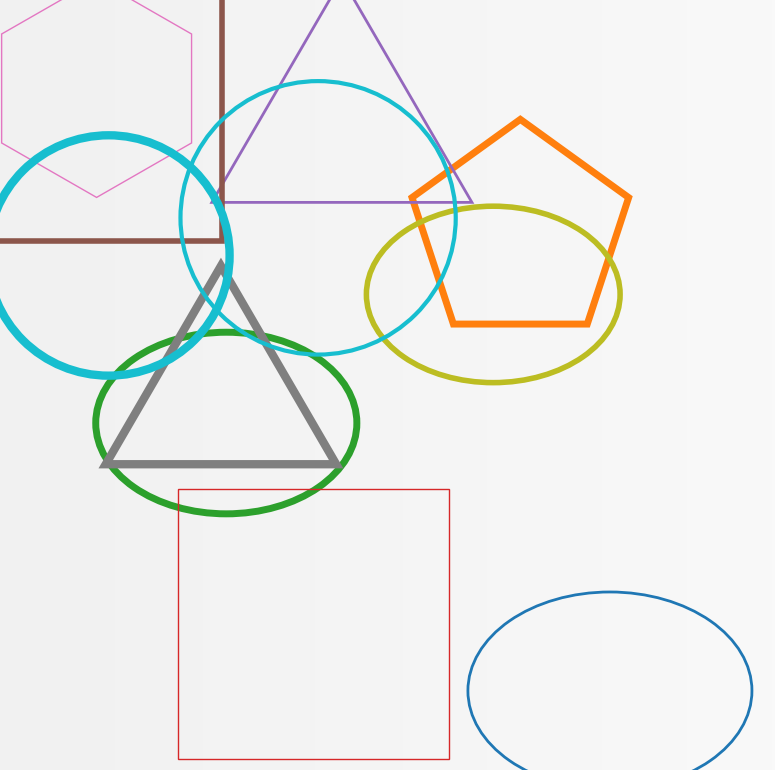[{"shape": "oval", "thickness": 1, "radius": 0.92, "center": [0.787, 0.103]}, {"shape": "pentagon", "thickness": 2.5, "radius": 0.73, "center": [0.671, 0.698]}, {"shape": "oval", "thickness": 2.5, "radius": 0.84, "center": [0.292, 0.451]}, {"shape": "square", "thickness": 0.5, "radius": 0.88, "center": [0.404, 0.19]}, {"shape": "triangle", "thickness": 1, "radius": 0.97, "center": [0.441, 0.834]}, {"shape": "square", "thickness": 2, "radius": 0.85, "center": [0.117, 0.856]}, {"shape": "hexagon", "thickness": 0.5, "radius": 0.71, "center": [0.125, 0.885]}, {"shape": "triangle", "thickness": 3, "radius": 0.86, "center": [0.285, 0.483]}, {"shape": "oval", "thickness": 2, "radius": 0.82, "center": [0.636, 0.618]}, {"shape": "circle", "thickness": 1.5, "radius": 0.89, "center": [0.41, 0.717]}, {"shape": "circle", "thickness": 3, "radius": 0.78, "center": [0.14, 0.668]}]